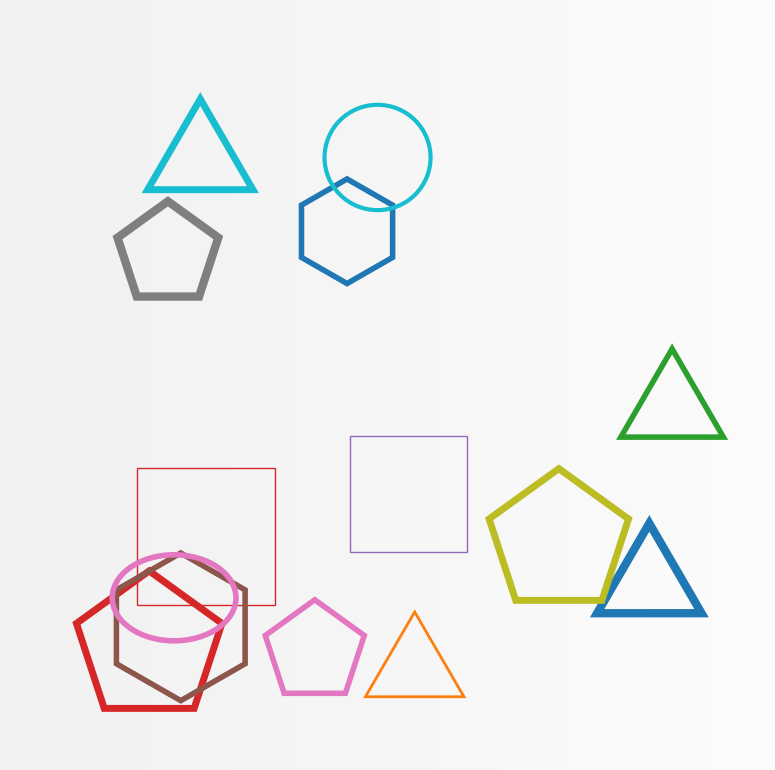[{"shape": "hexagon", "thickness": 2, "radius": 0.34, "center": [0.448, 0.7]}, {"shape": "triangle", "thickness": 3, "radius": 0.39, "center": [0.838, 0.243]}, {"shape": "triangle", "thickness": 1, "radius": 0.37, "center": [0.535, 0.132]}, {"shape": "triangle", "thickness": 2, "radius": 0.38, "center": [0.867, 0.471]}, {"shape": "pentagon", "thickness": 2.5, "radius": 0.49, "center": [0.193, 0.16]}, {"shape": "square", "thickness": 0.5, "radius": 0.44, "center": [0.266, 0.303]}, {"shape": "square", "thickness": 0.5, "radius": 0.37, "center": [0.527, 0.359]}, {"shape": "hexagon", "thickness": 2, "radius": 0.48, "center": [0.233, 0.186]}, {"shape": "pentagon", "thickness": 2, "radius": 0.34, "center": [0.406, 0.154]}, {"shape": "oval", "thickness": 2, "radius": 0.4, "center": [0.225, 0.224]}, {"shape": "pentagon", "thickness": 3, "radius": 0.34, "center": [0.217, 0.67]}, {"shape": "pentagon", "thickness": 2.5, "radius": 0.47, "center": [0.721, 0.297]}, {"shape": "triangle", "thickness": 2.5, "radius": 0.39, "center": [0.258, 0.793]}, {"shape": "circle", "thickness": 1.5, "radius": 0.34, "center": [0.487, 0.795]}]